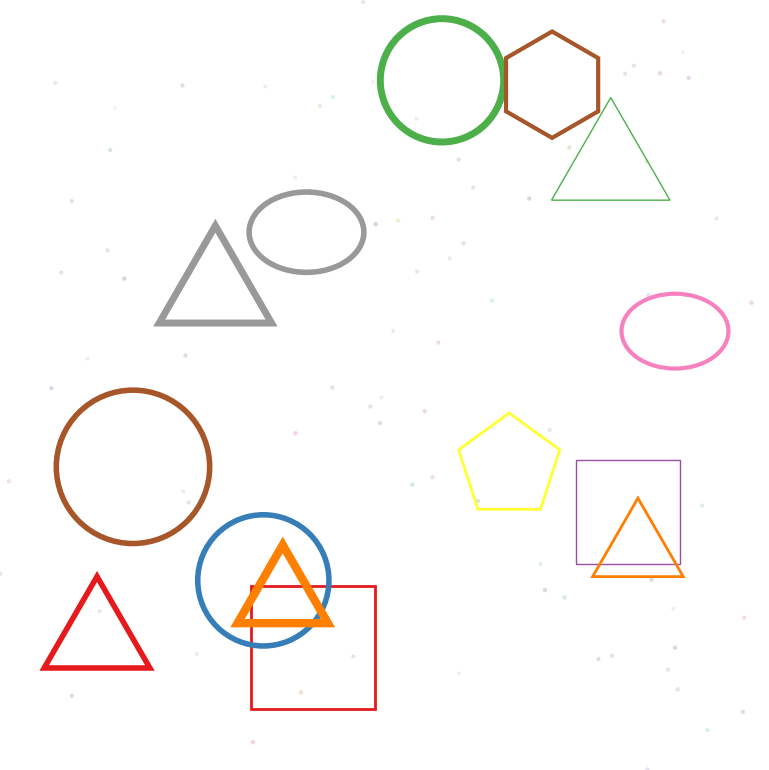[{"shape": "triangle", "thickness": 2, "radius": 0.4, "center": [0.126, 0.172]}, {"shape": "square", "thickness": 1, "radius": 0.4, "center": [0.407, 0.16]}, {"shape": "circle", "thickness": 2, "radius": 0.43, "center": [0.342, 0.246]}, {"shape": "triangle", "thickness": 0.5, "radius": 0.44, "center": [0.793, 0.784]}, {"shape": "circle", "thickness": 2.5, "radius": 0.4, "center": [0.574, 0.896]}, {"shape": "square", "thickness": 0.5, "radius": 0.34, "center": [0.816, 0.335]}, {"shape": "triangle", "thickness": 1, "radius": 0.34, "center": [0.828, 0.285]}, {"shape": "triangle", "thickness": 3, "radius": 0.34, "center": [0.367, 0.225]}, {"shape": "pentagon", "thickness": 1, "radius": 0.35, "center": [0.661, 0.394]}, {"shape": "hexagon", "thickness": 1.5, "radius": 0.35, "center": [0.717, 0.89]}, {"shape": "circle", "thickness": 2, "radius": 0.5, "center": [0.173, 0.394]}, {"shape": "oval", "thickness": 1.5, "radius": 0.35, "center": [0.877, 0.57]}, {"shape": "triangle", "thickness": 2.5, "radius": 0.42, "center": [0.28, 0.623]}, {"shape": "oval", "thickness": 2, "radius": 0.37, "center": [0.398, 0.698]}]